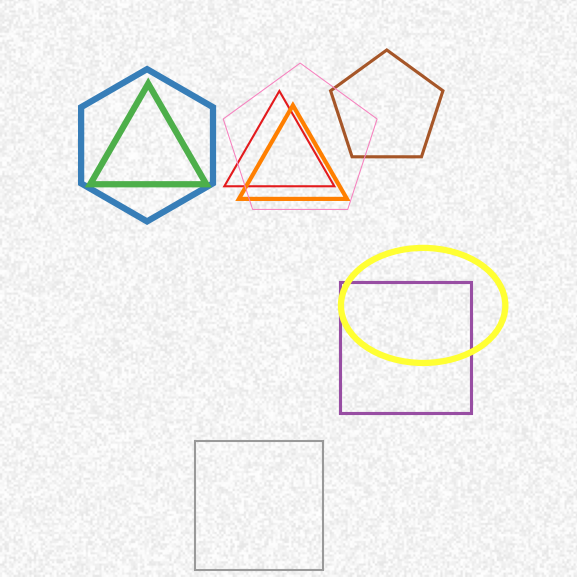[{"shape": "triangle", "thickness": 1, "radius": 0.55, "center": [0.484, 0.732]}, {"shape": "hexagon", "thickness": 3, "radius": 0.66, "center": [0.255, 0.748]}, {"shape": "triangle", "thickness": 3, "radius": 0.58, "center": [0.257, 0.738]}, {"shape": "square", "thickness": 1.5, "radius": 0.57, "center": [0.702, 0.397]}, {"shape": "triangle", "thickness": 2, "radius": 0.54, "center": [0.507, 0.709]}, {"shape": "oval", "thickness": 3, "radius": 0.71, "center": [0.733, 0.47]}, {"shape": "pentagon", "thickness": 1.5, "radius": 0.51, "center": [0.67, 0.81]}, {"shape": "pentagon", "thickness": 0.5, "radius": 0.7, "center": [0.52, 0.75]}, {"shape": "square", "thickness": 1, "radius": 0.56, "center": [0.449, 0.124]}]